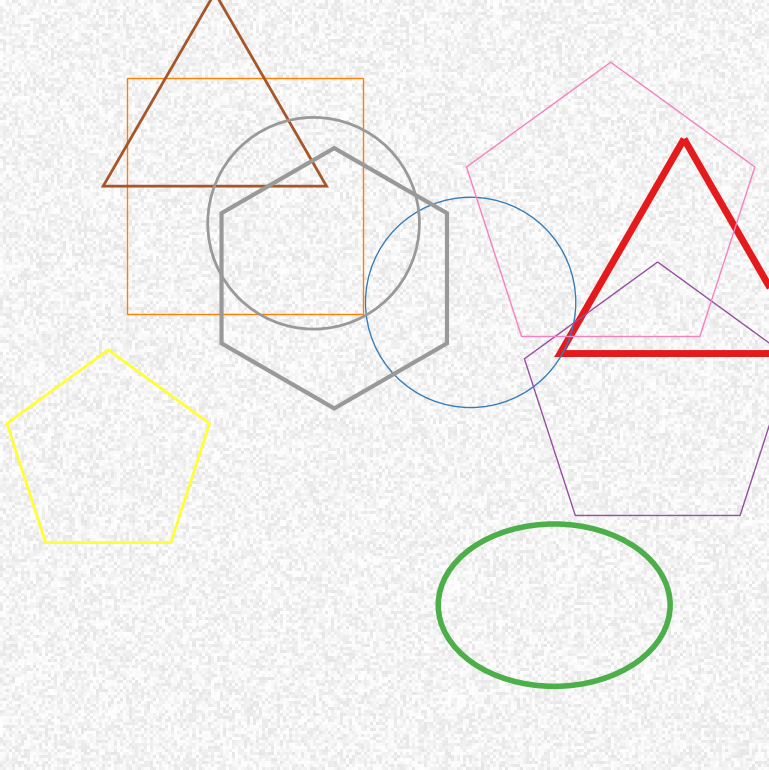[{"shape": "triangle", "thickness": 2.5, "radius": 0.93, "center": [0.888, 0.634]}, {"shape": "circle", "thickness": 0.5, "radius": 0.68, "center": [0.611, 0.607]}, {"shape": "oval", "thickness": 2, "radius": 0.75, "center": [0.72, 0.214]}, {"shape": "pentagon", "thickness": 0.5, "radius": 0.91, "center": [0.854, 0.478]}, {"shape": "square", "thickness": 0.5, "radius": 0.77, "center": [0.319, 0.746]}, {"shape": "pentagon", "thickness": 1, "radius": 0.69, "center": [0.141, 0.407]}, {"shape": "triangle", "thickness": 1, "radius": 0.84, "center": [0.279, 0.842]}, {"shape": "pentagon", "thickness": 0.5, "radius": 0.98, "center": [0.793, 0.722]}, {"shape": "circle", "thickness": 1, "radius": 0.69, "center": [0.407, 0.71]}, {"shape": "hexagon", "thickness": 1.5, "radius": 0.85, "center": [0.434, 0.639]}]